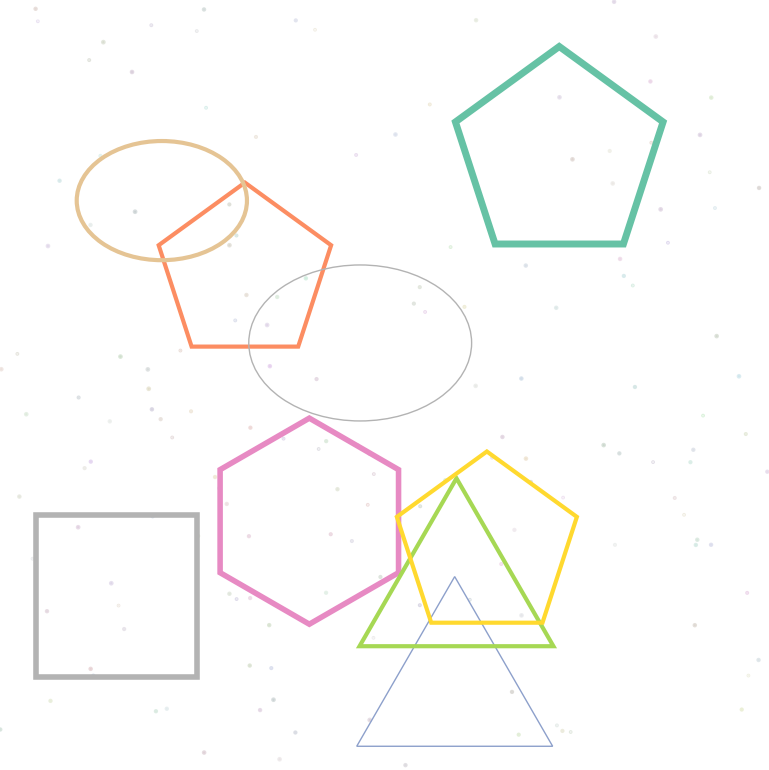[{"shape": "pentagon", "thickness": 2.5, "radius": 0.71, "center": [0.726, 0.798]}, {"shape": "pentagon", "thickness": 1.5, "radius": 0.59, "center": [0.318, 0.645]}, {"shape": "triangle", "thickness": 0.5, "radius": 0.73, "center": [0.591, 0.104]}, {"shape": "hexagon", "thickness": 2, "radius": 0.67, "center": [0.402, 0.323]}, {"shape": "triangle", "thickness": 1.5, "radius": 0.73, "center": [0.593, 0.233]}, {"shape": "pentagon", "thickness": 1.5, "radius": 0.61, "center": [0.632, 0.291]}, {"shape": "oval", "thickness": 1.5, "radius": 0.55, "center": [0.21, 0.739]}, {"shape": "oval", "thickness": 0.5, "radius": 0.72, "center": [0.468, 0.555]}, {"shape": "square", "thickness": 2, "radius": 0.53, "center": [0.151, 0.226]}]